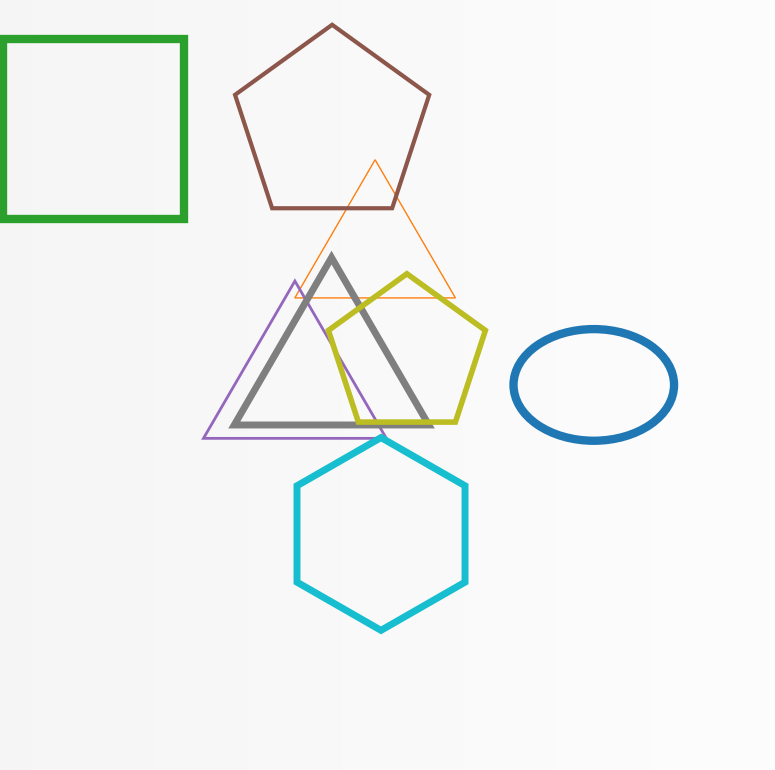[{"shape": "oval", "thickness": 3, "radius": 0.52, "center": [0.766, 0.5]}, {"shape": "triangle", "thickness": 0.5, "radius": 0.6, "center": [0.484, 0.673]}, {"shape": "square", "thickness": 3, "radius": 0.58, "center": [0.121, 0.833]}, {"shape": "triangle", "thickness": 1, "radius": 0.68, "center": [0.381, 0.499]}, {"shape": "pentagon", "thickness": 1.5, "radius": 0.66, "center": [0.429, 0.836]}, {"shape": "triangle", "thickness": 2.5, "radius": 0.72, "center": [0.428, 0.521]}, {"shape": "pentagon", "thickness": 2, "radius": 0.53, "center": [0.525, 0.538]}, {"shape": "hexagon", "thickness": 2.5, "radius": 0.63, "center": [0.492, 0.307]}]